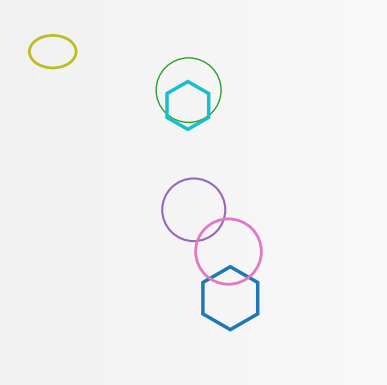[{"shape": "hexagon", "thickness": 2.5, "radius": 0.41, "center": [0.594, 0.226]}, {"shape": "circle", "thickness": 1, "radius": 0.42, "center": [0.487, 0.766]}, {"shape": "circle", "thickness": 1.5, "radius": 0.41, "center": [0.5, 0.455]}, {"shape": "circle", "thickness": 2, "radius": 0.42, "center": [0.59, 0.347]}, {"shape": "oval", "thickness": 2, "radius": 0.3, "center": [0.136, 0.866]}, {"shape": "hexagon", "thickness": 2.5, "radius": 0.31, "center": [0.485, 0.726]}]